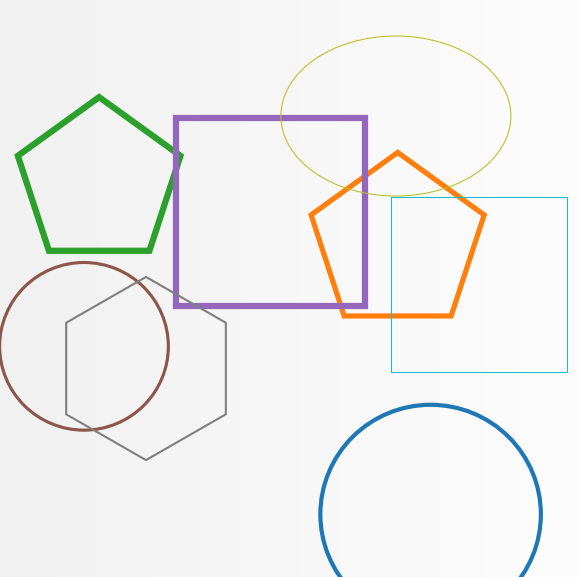[{"shape": "circle", "thickness": 2, "radius": 0.95, "center": [0.741, 0.109]}, {"shape": "pentagon", "thickness": 2.5, "radius": 0.78, "center": [0.684, 0.579]}, {"shape": "pentagon", "thickness": 3, "radius": 0.74, "center": [0.171, 0.684]}, {"shape": "square", "thickness": 3, "radius": 0.81, "center": [0.466, 0.632]}, {"shape": "circle", "thickness": 1.5, "radius": 0.73, "center": [0.145, 0.399]}, {"shape": "hexagon", "thickness": 1, "radius": 0.79, "center": [0.251, 0.361]}, {"shape": "oval", "thickness": 0.5, "radius": 0.99, "center": [0.681, 0.798]}, {"shape": "square", "thickness": 0.5, "radius": 0.76, "center": [0.824, 0.506]}]